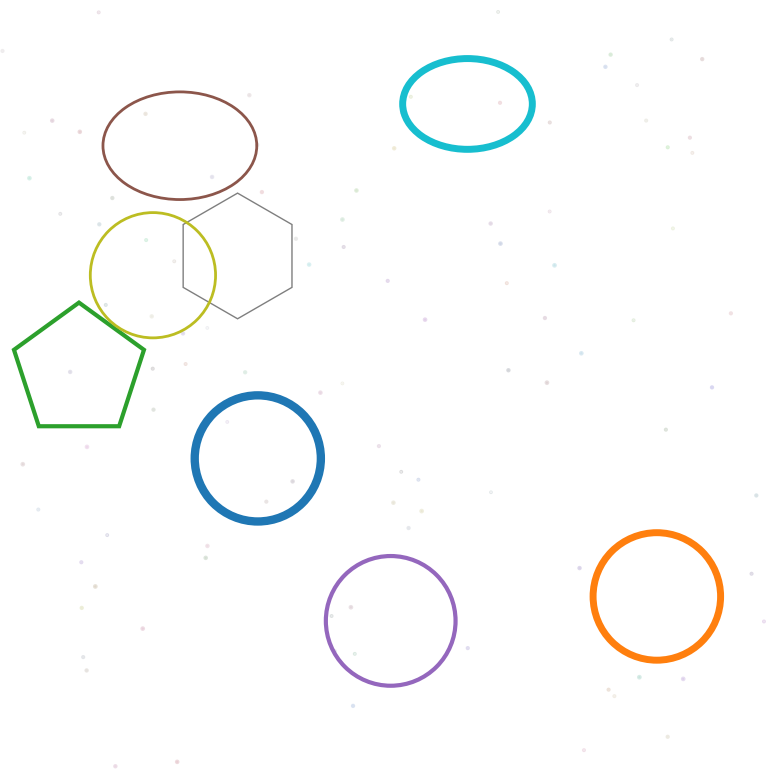[{"shape": "circle", "thickness": 3, "radius": 0.41, "center": [0.335, 0.405]}, {"shape": "circle", "thickness": 2.5, "radius": 0.41, "center": [0.853, 0.225]}, {"shape": "pentagon", "thickness": 1.5, "radius": 0.44, "center": [0.103, 0.518]}, {"shape": "circle", "thickness": 1.5, "radius": 0.42, "center": [0.507, 0.194]}, {"shape": "oval", "thickness": 1, "radius": 0.5, "center": [0.234, 0.811]}, {"shape": "hexagon", "thickness": 0.5, "radius": 0.41, "center": [0.309, 0.668]}, {"shape": "circle", "thickness": 1, "radius": 0.41, "center": [0.199, 0.643]}, {"shape": "oval", "thickness": 2.5, "radius": 0.42, "center": [0.607, 0.865]}]